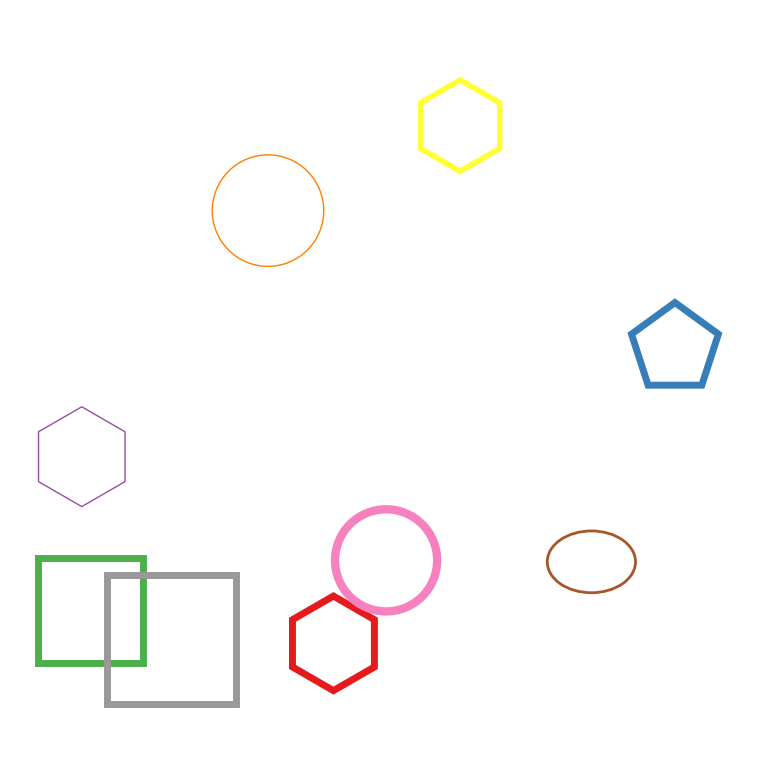[{"shape": "hexagon", "thickness": 2.5, "radius": 0.31, "center": [0.433, 0.164]}, {"shape": "pentagon", "thickness": 2.5, "radius": 0.3, "center": [0.877, 0.548]}, {"shape": "square", "thickness": 2.5, "radius": 0.34, "center": [0.117, 0.207]}, {"shape": "hexagon", "thickness": 0.5, "radius": 0.32, "center": [0.106, 0.407]}, {"shape": "circle", "thickness": 0.5, "radius": 0.36, "center": [0.348, 0.726]}, {"shape": "hexagon", "thickness": 2, "radius": 0.3, "center": [0.598, 0.837]}, {"shape": "oval", "thickness": 1, "radius": 0.29, "center": [0.768, 0.27]}, {"shape": "circle", "thickness": 3, "radius": 0.33, "center": [0.501, 0.272]}, {"shape": "square", "thickness": 2.5, "radius": 0.42, "center": [0.223, 0.169]}]